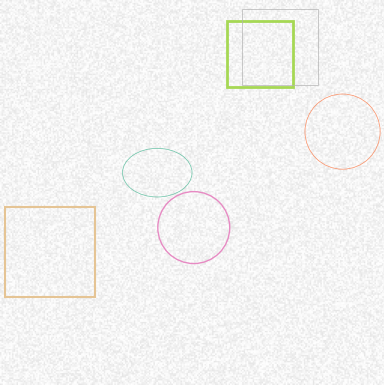[{"shape": "oval", "thickness": 0.5, "radius": 0.45, "center": [0.409, 0.552]}, {"shape": "circle", "thickness": 0.5, "radius": 0.49, "center": [0.89, 0.658]}, {"shape": "circle", "thickness": 1, "radius": 0.47, "center": [0.503, 0.409]}, {"shape": "square", "thickness": 2, "radius": 0.43, "center": [0.675, 0.86]}, {"shape": "square", "thickness": 1.5, "radius": 0.58, "center": [0.13, 0.345]}, {"shape": "square", "thickness": 0.5, "radius": 0.5, "center": [0.727, 0.878]}]